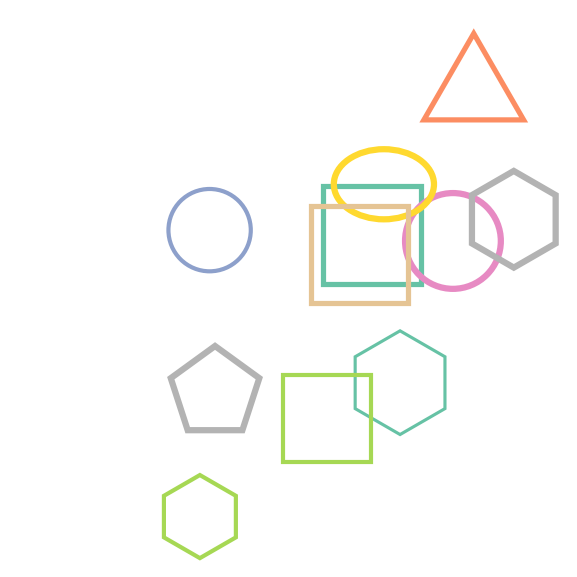[{"shape": "square", "thickness": 2.5, "radius": 0.42, "center": [0.645, 0.592]}, {"shape": "hexagon", "thickness": 1.5, "radius": 0.45, "center": [0.693, 0.336]}, {"shape": "triangle", "thickness": 2.5, "radius": 0.5, "center": [0.82, 0.841]}, {"shape": "circle", "thickness": 2, "radius": 0.36, "center": [0.363, 0.601]}, {"shape": "circle", "thickness": 3, "radius": 0.41, "center": [0.784, 0.582]}, {"shape": "hexagon", "thickness": 2, "radius": 0.36, "center": [0.346, 0.105]}, {"shape": "square", "thickness": 2, "radius": 0.38, "center": [0.566, 0.274]}, {"shape": "oval", "thickness": 3, "radius": 0.43, "center": [0.665, 0.68]}, {"shape": "square", "thickness": 2.5, "radius": 0.42, "center": [0.623, 0.558]}, {"shape": "hexagon", "thickness": 3, "radius": 0.42, "center": [0.89, 0.619]}, {"shape": "pentagon", "thickness": 3, "radius": 0.4, "center": [0.372, 0.319]}]